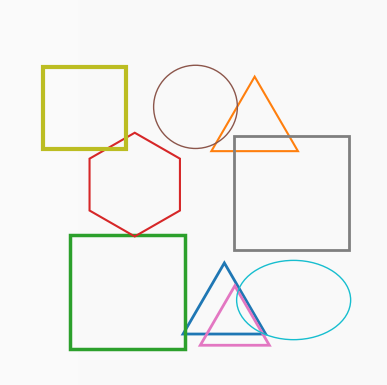[{"shape": "triangle", "thickness": 2, "radius": 0.62, "center": [0.579, 0.194]}, {"shape": "triangle", "thickness": 1.5, "radius": 0.64, "center": [0.657, 0.672]}, {"shape": "square", "thickness": 2.5, "radius": 0.74, "center": [0.33, 0.242]}, {"shape": "hexagon", "thickness": 1.5, "radius": 0.67, "center": [0.348, 0.521]}, {"shape": "circle", "thickness": 1, "radius": 0.54, "center": [0.505, 0.722]}, {"shape": "triangle", "thickness": 2, "radius": 0.51, "center": [0.606, 0.155]}, {"shape": "square", "thickness": 2, "radius": 0.74, "center": [0.752, 0.499]}, {"shape": "square", "thickness": 3, "radius": 0.53, "center": [0.217, 0.72]}, {"shape": "oval", "thickness": 1, "radius": 0.74, "center": [0.758, 0.221]}]